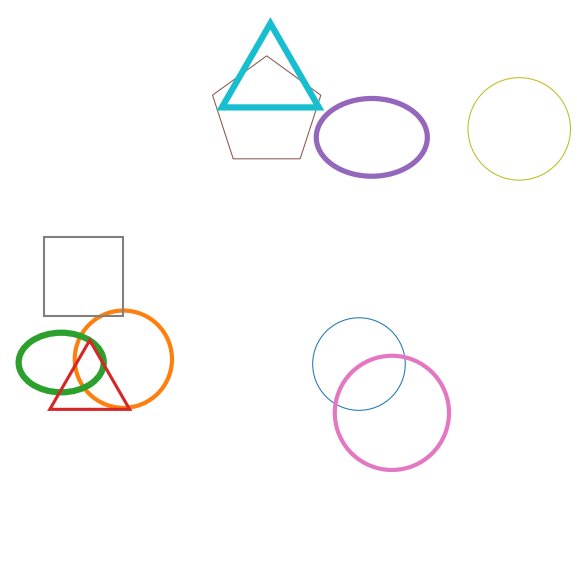[{"shape": "circle", "thickness": 0.5, "radius": 0.4, "center": [0.622, 0.369]}, {"shape": "circle", "thickness": 2, "radius": 0.42, "center": [0.214, 0.377]}, {"shape": "oval", "thickness": 3, "radius": 0.37, "center": [0.106, 0.371]}, {"shape": "triangle", "thickness": 1.5, "radius": 0.4, "center": [0.155, 0.33]}, {"shape": "oval", "thickness": 2.5, "radius": 0.48, "center": [0.644, 0.761]}, {"shape": "pentagon", "thickness": 0.5, "radius": 0.49, "center": [0.462, 0.804]}, {"shape": "circle", "thickness": 2, "radius": 0.49, "center": [0.679, 0.284]}, {"shape": "square", "thickness": 1, "radius": 0.34, "center": [0.144, 0.521]}, {"shape": "circle", "thickness": 0.5, "radius": 0.44, "center": [0.899, 0.776]}, {"shape": "triangle", "thickness": 3, "radius": 0.48, "center": [0.468, 0.862]}]